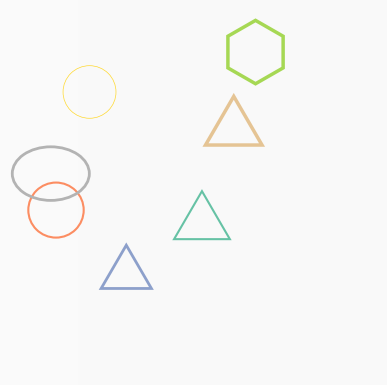[{"shape": "triangle", "thickness": 1.5, "radius": 0.42, "center": [0.521, 0.42]}, {"shape": "circle", "thickness": 1.5, "radius": 0.36, "center": [0.145, 0.454]}, {"shape": "triangle", "thickness": 2, "radius": 0.37, "center": [0.326, 0.288]}, {"shape": "hexagon", "thickness": 2.5, "radius": 0.41, "center": [0.659, 0.865]}, {"shape": "circle", "thickness": 0.5, "radius": 0.34, "center": [0.231, 0.761]}, {"shape": "triangle", "thickness": 2.5, "radius": 0.42, "center": [0.603, 0.665]}, {"shape": "oval", "thickness": 2, "radius": 0.5, "center": [0.131, 0.549]}]